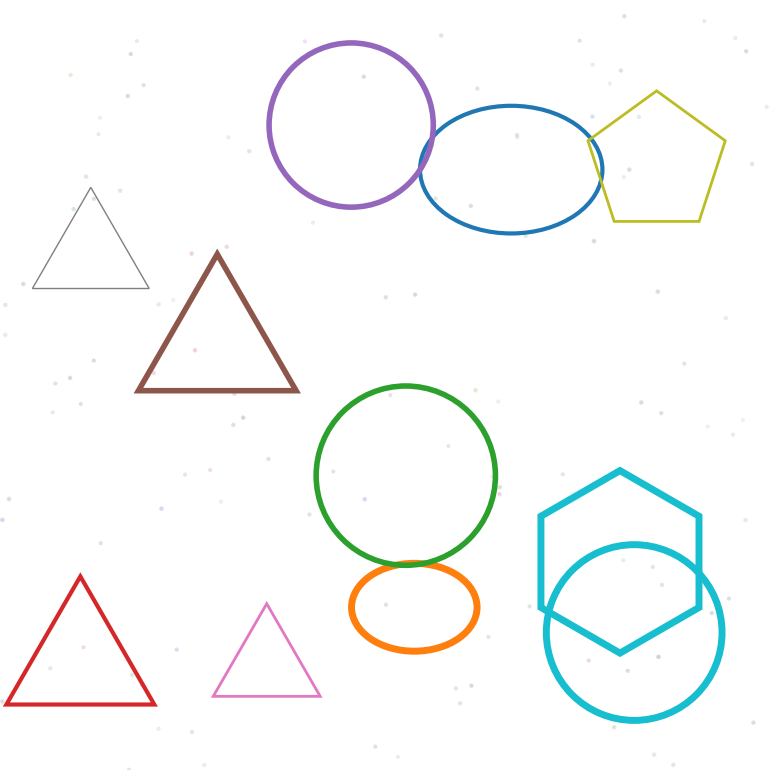[{"shape": "oval", "thickness": 1.5, "radius": 0.59, "center": [0.664, 0.78]}, {"shape": "oval", "thickness": 2.5, "radius": 0.41, "center": [0.538, 0.211]}, {"shape": "circle", "thickness": 2, "radius": 0.58, "center": [0.527, 0.382]}, {"shape": "triangle", "thickness": 1.5, "radius": 0.55, "center": [0.104, 0.14]}, {"shape": "circle", "thickness": 2, "radius": 0.53, "center": [0.456, 0.838]}, {"shape": "triangle", "thickness": 2, "radius": 0.59, "center": [0.282, 0.552]}, {"shape": "triangle", "thickness": 1, "radius": 0.4, "center": [0.346, 0.136]}, {"shape": "triangle", "thickness": 0.5, "radius": 0.44, "center": [0.118, 0.669]}, {"shape": "pentagon", "thickness": 1, "radius": 0.47, "center": [0.853, 0.788]}, {"shape": "circle", "thickness": 2.5, "radius": 0.57, "center": [0.824, 0.179]}, {"shape": "hexagon", "thickness": 2.5, "radius": 0.59, "center": [0.805, 0.27]}]